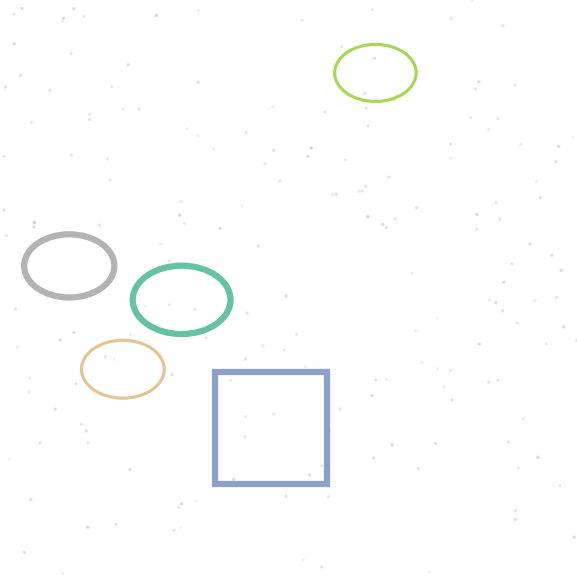[{"shape": "oval", "thickness": 3, "radius": 0.42, "center": [0.314, 0.48]}, {"shape": "square", "thickness": 3, "radius": 0.49, "center": [0.47, 0.258]}, {"shape": "oval", "thickness": 1.5, "radius": 0.35, "center": [0.65, 0.873]}, {"shape": "oval", "thickness": 1.5, "radius": 0.36, "center": [0.213, 0.36]}, {"shape": "oval", "thickness": 3, "radius": 0.39, "center": [0.12, 0.539]}]